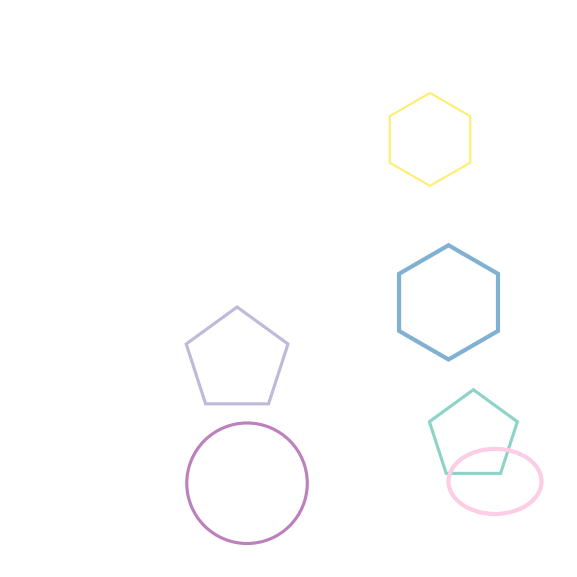[{"shape": "pentagon", "thickness": 1.5, "radius": 0.4, "center": [0.82, 0.244]}, {"shape": "pentagon", "thickness": 1.5, "radius": 0.46, "center": [0.411, 0.375]}, {"shape": "hexagon", "thickness": 2, "radius": 0.49, "center": [0.777, 0.476]}, {"shape": "oval", "thickness": 2, "radius": 0.4, "center": [0.857, 0.166]}, {"shape": "circle", "thickness": 1.5, "radius": 0.52, "center": [0.428, 0.162]}, {"shape": "hexagon", "thickness": 1, "radius": 0.4, "center": [0.745, 0.758]}]